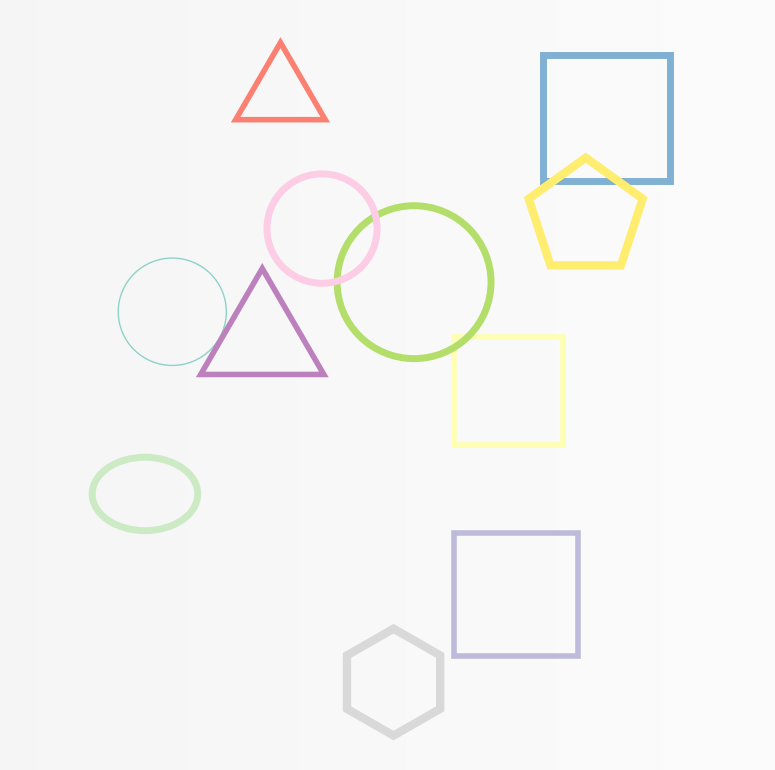[{"shape": "circle", "thickness": 0.5, "radius": 0.35, "center": [0.222, 0.595]}, {"shape": "square", "thickness": 2, "radius": 0.35, "center": [0.656, 0.492]}, {"shape": "square", "thickness": 2, "radius": 0.4, "center": [0.666, 0.228]}, {"shape": "triangle", "thickness": 2, "radius": 0.33, "center": [0.362, 0.878]}, {"shape": "square", "thickness": 2.5, "radius": 0.41, "center": [0.783, 0.846]}, {"shape": "circle", "thickness": 2.5, "radius": 0.5, "center": [0.534, 0.634]}, {"shape": "circle", "thickness": 2.5, "radius": 0.36, "center": [0.416, 0.703]}, {"shape": "hexagon", "thickness": 3, "radius": 0.35, "center": [0.508, 0.114]}, {"shape": "triangle", "thickness": 2, "radius": 0.46, "center": [0.338, 0.56]}, {"shape": "oval", "thickness": 2.5, "radius": 0.34, "center": [0.187, 0.358]}, {"shape": "pentagon", "thickness": 3, "radius": 0.39, "center": [0.756, 0.718]}]